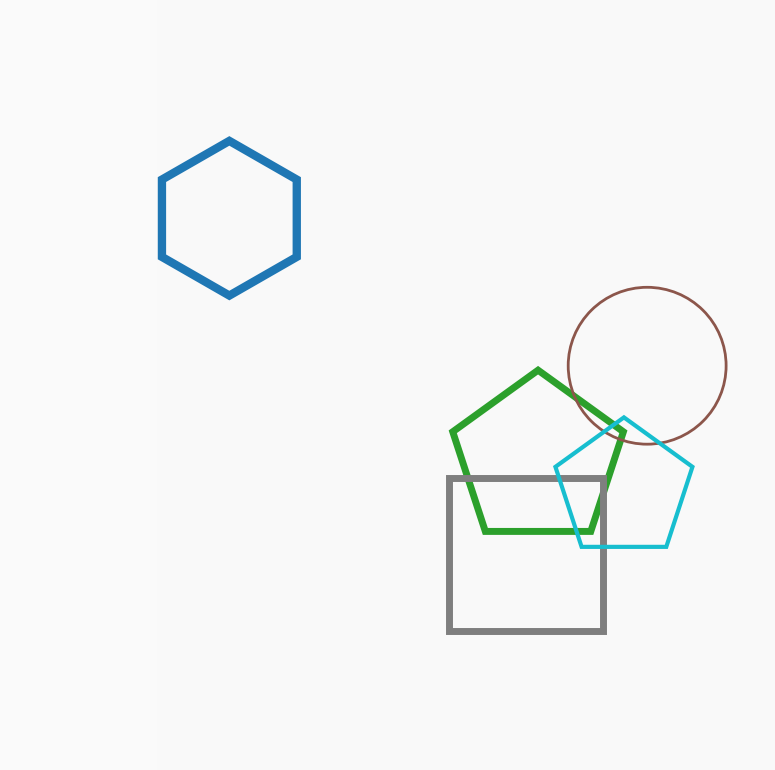[{"shape": "hexagon", "thickness": 3, "radius": 0.5, "center": [0.296, 0.717]}, {"shape": "pentagon", "thickness": 2.5, "radius": 0.58, "center": [0.694, 0.403]}, {"shape": "circle", "thickness": 1, "radius": 0.51, "center": [0.835, 0.525]}, {"shape": "square", "thickness": 2.5, "radius": 0.5, "center": [0.679, 0.28]}, {"shape": "pentagon", "thickness": 1.5, "radius": 0.46, "center": [0.805, 0.365]}]